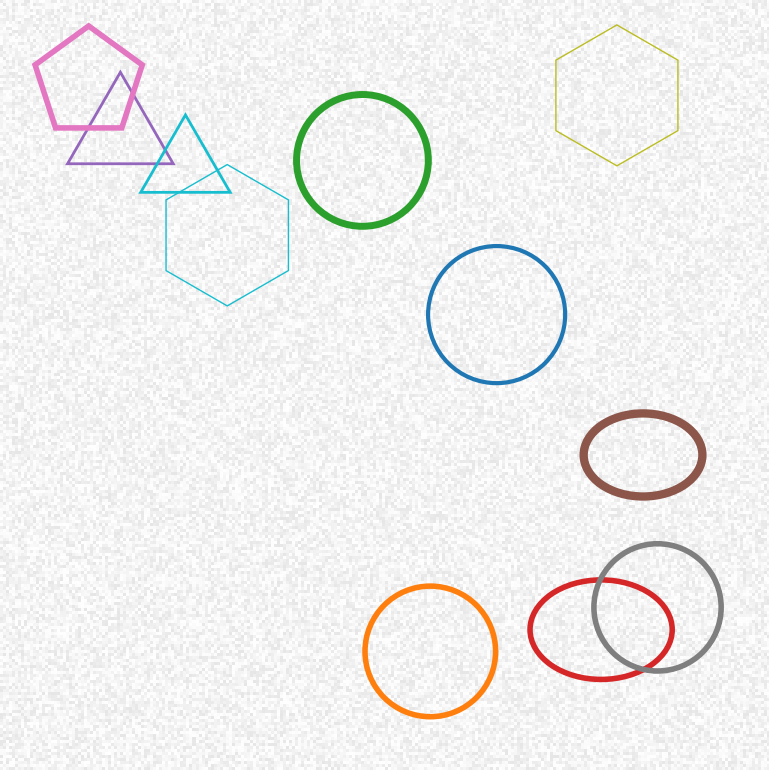[{"shape": "circle", "thickness": 1.5, "radius": 0.45, "center": [0.645, 0.591]}, {"shape": "circle", "thickness": 2, "radius": 0.42, "center": [0.559, 0.154]}, {"shape": "circle", "thickness": 2.5, "radius": 0.43, "center": [0.471, 0.792]}, {"shape": "oval", "thickness": 2, "radius": 0.46, "center": [0.781, 0.182]}, {"shape": "triangle", "thickness": 1, "radius": 0.4, "center": [0.156, 0.827]}, {"shape": "oval", "thickness": 3, "radius": 0.39, "center": [0.835, 0.409]}, {"shape": "pentagon", "thickness": 2, "radius": 0.37, "center": [0.115, 0.893]}, {"shape": "circle", "thickness": 2, "radius": 0.41, "center": [0.854, 0.211]}, {"shape": "hexagon", "thickness": 0.5, "radius": 0.46, "center": [0.801, 0.876]}, {"shape": "triangle", "thickness": 1, "radius": 0.34, "center": [0.241, 0.784]}, {"shape": "hexagon", "thickness": 0.5, "radius": 0.46, "center": [0.295, 0.694]}]